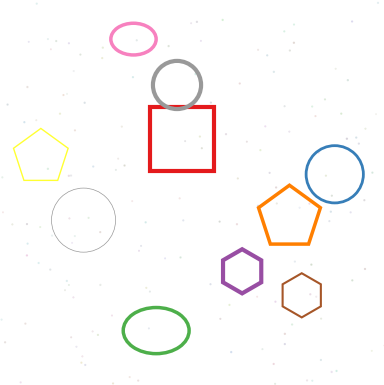[{"shape": "square", "thickness": 3, "radius": 0.42, "center": [0.472, 0.64]}, {"shape": "circle", "thickness": 2, "radius": 0.37, "center": [0.869, 0.547]}, {"shape": "oval", "thickness": 2.5, "radius": 0.43, "center": [0.406, 0.141]}, {"shape": "hexagon", "thickness": 3, "radius": 0.29, "center": [0.629, 0.295]}, {"shape": "pentagon", "thickness": 2.5, "radius": 0.42, "center": [0.752, 0.434]}, {"shape": "pentagon", "thickness": 1, "radius": 0.37, "center": [0.106, 0.592]}, {"shape": "hexagon", "thickness": 1.5, "radius": 0.29, "center": [0.784, 0.233]}, {"shape": "oval", "thickness": 2.5, "radius": 0.29, "center": [0.347, 0.898]}, {"shape": "circle", "thickness": 0.5, "radius": 0.42, "center": [0.217, 0.428]}, {"shape": "circle", "thickness": 3, "radius": 0.31, "center": [0.46, 0.779]}]